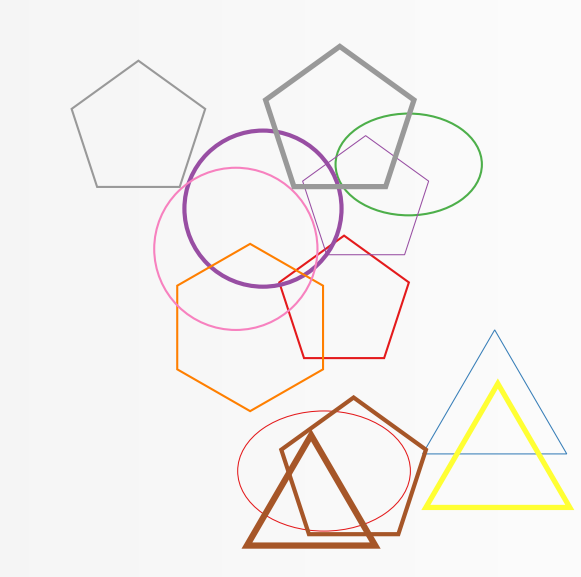[{"shape": "oval", "thickness": 0.5, "radius": 0.74, "center": [0.557, 0.184]}, {"shape": "pentagon", "thickness": 1, "radius": 0.59, "center": [0.592, 0.474]}, {"shape": "triangle", "thickness": 0.5, "radius": 0.72, "center": [0.851, 0.285]}, {"shape": "oval", "thickness": 1, "radius": 0.63, "center": [0.703, 0.714]}, {"shape": "circle", "thickness": 2, "radius": 0.68, "center": [0.452, 0.638]}, {"shape": "pentagon", "thickness": 0.5, "radius": 0.57, "center": [0.629, 0.65]}, {"shape": "hexagon", "thickness": 1, "radius": 0.72, "center": [0.43, 0.432]}, {"shape": "triangle", "thickness": 2.5, "radius": 0.71, "center": [0.856, 0.192]}, {"shape": "triangle", "thickness": 3, "radius": 0.64, "center": [0.535, 0.118]}, {"shape": "pentagon", "thickness": 2, "radius": 0.65, "center": [0.608, 0.18]}, {"shape": "circle", "thickness": 1, "radius": 0.7, "center": [0.406, 0.568]}, {"shape": "pentagon", "thickness": 1, "radius": 0.6, "center": [0.238, 0.773]}, {"shape": "pentagon", "thickness": 2.5, "radius": 0.67, "center": [0.585, 0.785]}]